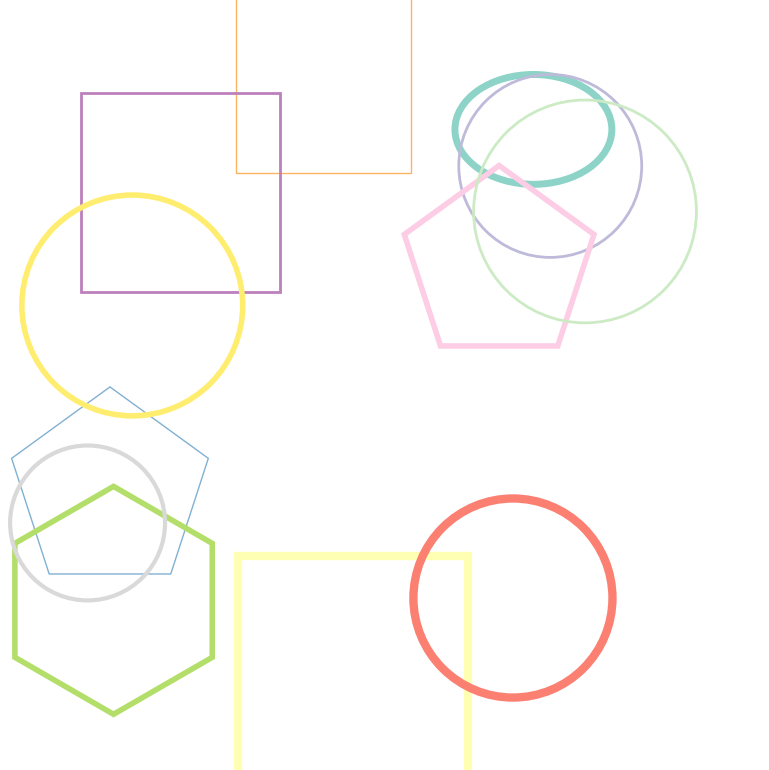[{"shape": "oval", "thickness": 2.5, "radius": 0.51, "center": [0.693, 0.832]}, {"shape": "square", "thickness": 3, "radius": 0.75, "center": [0.458, 0.128]}, {"shape": "circle", "thickness": 1, "radius": 0.59, "center": [0.715, 0.785]}, {"shape": "circle", "thickness": 3, "radius": 0.65, "center": [0.666, 0.223]}, {"shape": "pentagon", "thickness": 0.5, "radius": 0.67, "center": [0.143, 0.363]}, {"shape": "square", "thickness": 0.5, "radius": 0.57, "center": [0.421, 0.888]}, {"shape": "hexagon", "thickness": 2, "radius": 0.74, "center": [0.147, 0.22]}, {"shape": "pentagon", "thickness": 2, "radius": 0.65, "center": [0.648, 0.655]}, {"shape": "circle", "thickness": 1.5, "radius": 0.5, "center": [0.114, 0.321]}, {"shape": "square", "thickness": 1, "radius": 0.65, "center": [0.235, 0.75]}, {"shape": "circle", "thickness": 1, "radius": 0.72, "center": [0.76, 0.725]}, {"shape": "circle", "thickness": 2, "radius": 0.72, "center": [0.172, 0.603]}]